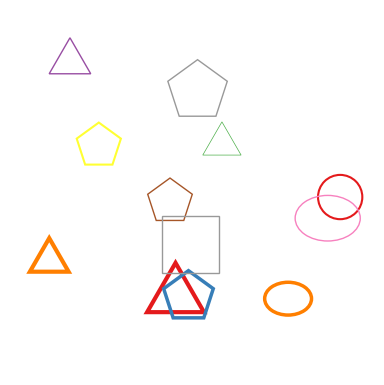[{"shape": "circle", "thickness": 1.5, "radius": 0.29, "center": [0.884, 0.488]}, {"shape": "triangle", "thickness": 3, "radius": 0.43, "center": [0.456, 0.232]}, {"shape": "pentagon", "thickness": 2.5, "radius": 0.34, "center": [0.49, 0.229]}, {"shape": "triangle", "thickness": 0.5, "radius": 0.29, "center": [0.576, 0.626]}, {"shape": "triangle", "thickness": 1, "radius": 0.31, "center": [0.182, 0.84]}, {"shape": "triangle", "thickness": 3, "radius": 0.29, "center": [0.128, 0.323]}, {"shape": "oval", "thickness": 2.5, "radius": 0.3, "center": [0.748, 0.224]}, {"shape": "pentagon", "thickness": 1.5, "radius": 0.3, "center": [0.257, 0.621]}, {"shape": "pentagon", "thickness": 1, "radius": 0.3, "center": [0.442, 0.477]}, {"shape": "oval", "thickness": 1, "radius": 0.42, "center": [0.851, 0.433]}, {"shape": "pentagon", "thickness": 1, "radius": 0.41, "center": [0.513, 0.764]}, {"shape": "square", "thickness": 1, "radius": 0.37, "center": [0.494, 0.366]}]